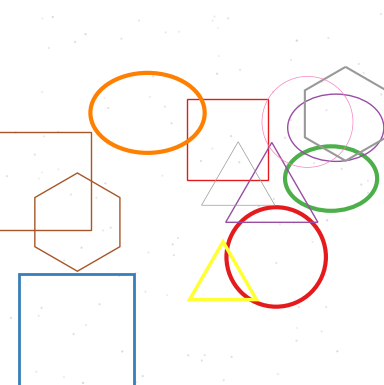[{"shape": "square", "thickness": 1, "radius": 0.52, "center": [0.591, 0.637]}, {"shape": "circle", "thickness": 3, "radius": 0.65, "center": [0.717, 0.333]}, {"shape": "square", "thickness": 2, "radius": 0.75, "center": [0.199, 0.14]}, {"shape": "oval", "thickness": 3, "radius": 0.6, "center": [0.86, 0.536]}, {"shape": "oval", "thickness": 1, "radius": 0.62, "center": [0.872, 0.668]}, {"shape": "triangle", "thickness": 1, "radius": 0.69, "center": [0.706, 0.492]}, {"shape": "oval", "thickness": 3, "radius": 0.74, "center": [0.383, 0.707]}, {"shape": "triangle", "thickness": 2.5, "radius": 0.5, "center": [0.579, 0.272]}, {"shape": "hexagon", "thickness": 1, "radius": 0.64, "center": [0.201, 0.423]}, {"shape": "square", "thickness": 1, "radius": 0.63, "center": [0.11, 0.53]}, {"shape": "circle", "thickness": 0.5, "radius": 0.59, "center": [0.799, 0.683]}, {"shape": "triangle", "thickness": 0.5, "radius": 0.55, "center": [0.619, 0.522]}, {"shape": "hexagon", "thickness": 1.5, "radius": 0.61, "center": [0.898, 0.704]}]